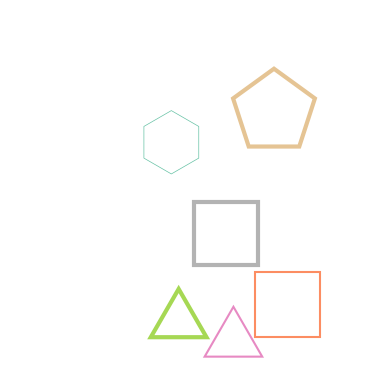[{"shape": "hexagon", "thickness": 0.5, "radius": 0.41, "center": [0.445, 0.63]}, {"shape": "square", "thickness": 1.5, "radius": 0.42, "center": [0.747, 0.209]}, {"shape": "triangle", "thickness": 1.5, "radius": 0.43, "center": [0.606, 0.117]}, {"shape": "triangle", "thickness": 3, "radius": 0.42, "center": [0.464, 0.166]}, {"shape": "pentagon", "thickness": 3, "radius": 0.56, "center": [0.712, 0.71]}, {"shape": "square", "thickness": 3, "radius": 0.41, "center": [0.587, 0.393]}]